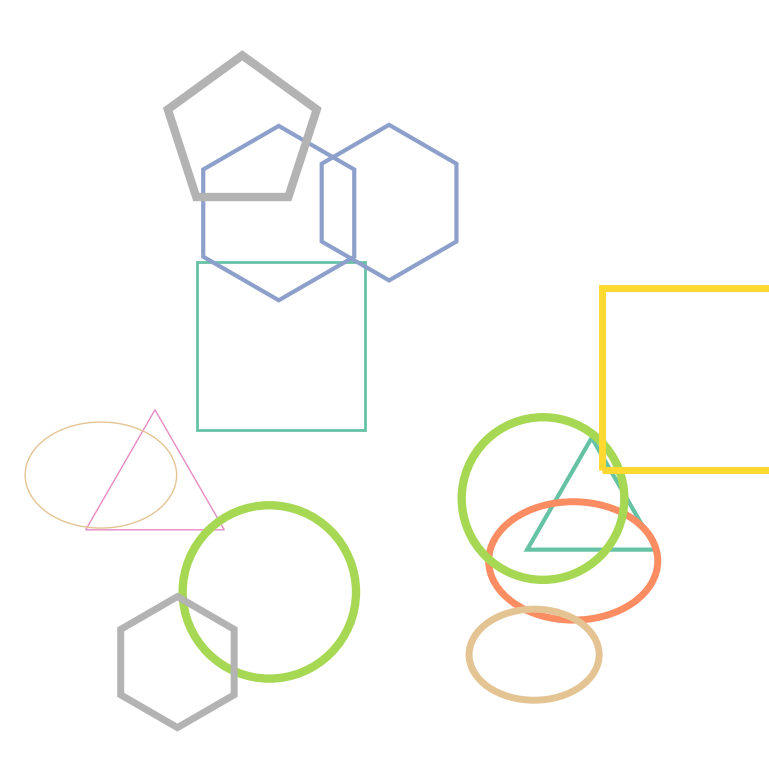[{"shape": "square", "thickness": 1, "radius": 0.54, "center": [0.365, 0.55]}, {"shape": "triangle", "thickness": 1.5, "radius": 0.48, "center": [0.768, 0.335]}, {"shape": "oval", "thickness": 2.5, "radius": 0.55, "center": [0.744, 0.272]}, {"shape": "hexagon", "thickness": 1.5, "radius": 0.51, "center": [0.505, 0.737]}, {"shape": "hexagon", "thickness": 1.5, "radius": 0.57, "center": [0.362, 0.723]}, {"shape": "triangle", "thickness": 0.5, "radius": 0.52, "center": [0.201, 0.364]}, {"shape": "circle", "thickness": 3, "radius": 0.53, "center": [0.705, 0.353]}, {"shape": "circle", "thickness": 3, "radius": 0.56, "center": [0.35, 0.231]}, {"shape": "square", "thickness": 2.5, "radius": 0.59, "center": [0.9, 0.508]}, {"shape": "oval", "thickness": 2.5, "radius": 0.42, "center": [0.694, 0.15]}, {"shape": "oval", "thickness": 0.5, "radius": 0.49, "center": [0.131, 0.383]}, {"shape": "pentagon", "thickness": 3, "radius": 0.51, "center": [0.315, 0.826]}, {"shape": "hexagon", "thickness": 2.5, "radius": 0.43, "center": [0.23, 0.14]}]